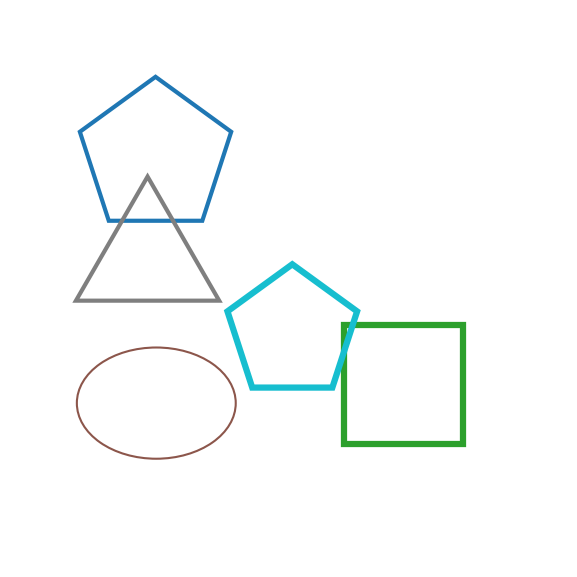[{"shape": "pentagon", "thickness": 2, "radius": 0.69, "center": [0.269, 0.728]}, {"shape": "square", "thickness": 3, "radius": 0.52, "center": [0.699, 0.333]}, {"shape": "oval", "thickness": 1, "radius": 0.69, "center": [0.271, 0.301]}, {"shape": "triangle", "thickness": 2, "radius": 0.72, "center": [0.256, 0.55]}, {"shape": "pentagon", "thickness": 3, "radius": 0.59, "center": [0.506, 0.423]}]